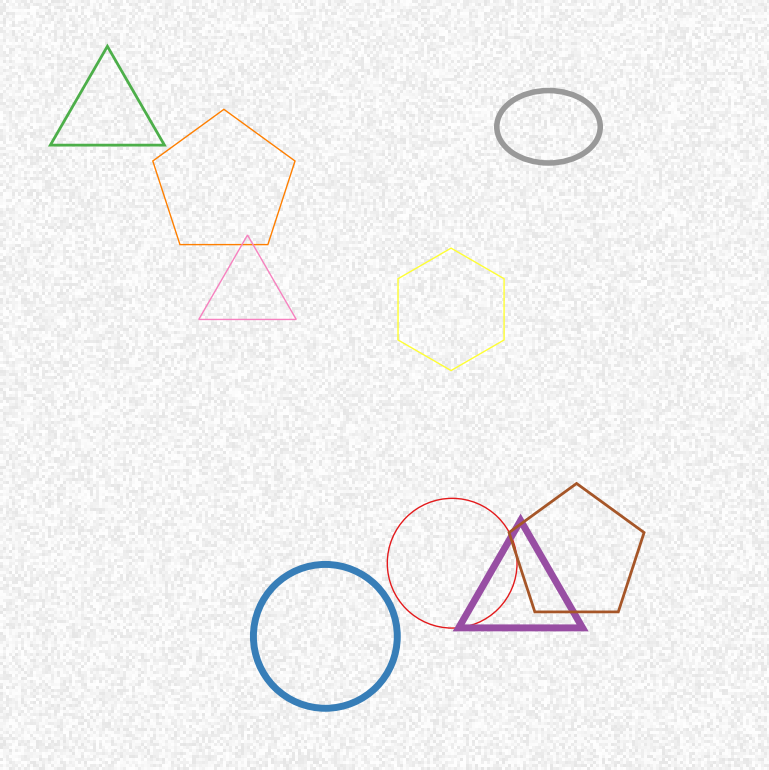[{"shape": "circle", "thickness": 0.5, "radius": 0.42, "center": [0.587, 0.269]}, {"shape": "circle", "thickness": 2.5, "radius": 0.47, "center": [0.423, 0.174]}, {"shape": "triangle", "thickness": 1, "radius": 0.43, "center": [0.139, 0.854]}, {"shape": "triangle", "thickness": 2.5, "radius": 0.46, "center": [0.676, 0.231]}, {"shape": "pentagon", "thickness": 0.5, "radius": 0.49, "center": [0.291, 0.761]}, {"shape": "hexagon", "thickness": 0.5, "radius": 0.4, "center": [0.586, 0.598]}, {"shape": "pentagon", "thickness": 1, "radius": 0.46, "center": [0.749, 0.28]}, {"shape": "triangle", "thickness": 0.5, "radius": 0.37, "center": [0.321, 0.622]}, {"shape": "oval", "thickness": 2, "radius": 0.34, "center": [0.712, 0.835]}]